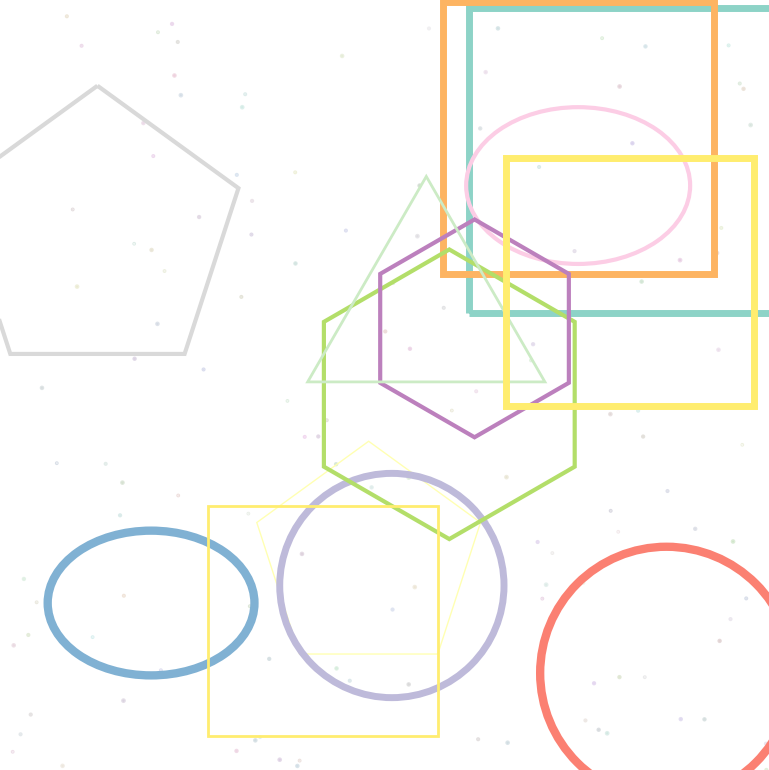[{"shape": "square", "thickness": 2.5, "radius": 0.99, "center": [0.807, 0.792]}, {"shape": "pentagon", "thickness": 0.5, "radius": 0.76, "center": [0.479, 0.274]}, {"shape": "circle", "thickness": 2.5, "radius": 0.73, "center": [0.509, 0.24]}, {"shape": "circle", "thickness": 3, "radius": 0.82, "center": [0.866, 0.126]}, {"shape": "oval", "thickness": 3, "radius": 0.67, "center": [0.196, 0.217]}, {"shape": "square", "thickness": 2.5, "radius": 0.88, "center": [0.751, 0.821]}, {"shape": "hexagon", "thickness": 1.5, "radius": 0.94, "center": [0.583, 0.488]}, {"shape": "oval", "thickness": 1.5, "radius": 0.73, "center": [0.751, 0.759]}, {"shape": "pentagon", "thickness": 1.5, "radius": 0.96, "center": [0.127, 0.696]}, {"shape": "hexagon", "thickness": 1.5, "radius": 0.71, "center": [0.616, 0.574]}, {"shape": "triangle", "thickness": 1, "radius": 0.89, "center": [0.554, 0.593]}, {"shape": "square", "thickness": 1, "radius": 0.75, "center": [0.419, 0.193]}, {"shape": "square", "thickness": 2.5, "radius": 0.8, "center": [0.818, 0.633]}]